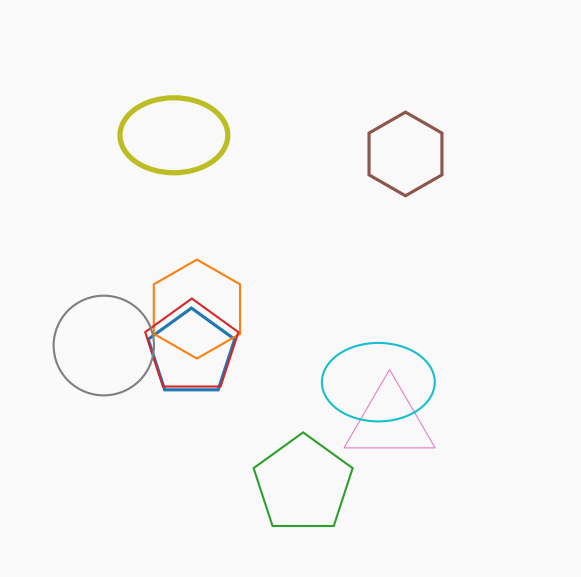[{"shape": "pentagon", "thickness": 1.5, "radius": 0.39, "center": [0.329, 0.387]}, {"shape": "hexagon", "thickness": 1, "radius": 0.43, "center": [0.339, 0.464]}, {"shape": "pentagon", "thickness": 1, "radius": 0.45, "center": [0.522, 0.161]}, {"shape": "pentagon", "thickness": 1, "radius": 0.42, "center": [0.33, 0.398]}, {"shape": "hexagon", "thickness": 1.5, "radius": 0.36, "center": [0.698, 0.733]}, {"shape": "triangle", "thickness": 0.5, "radius": 0.45, "center": [0.67, 0.269]}, {"shape": "circle", "thickness": 1, "radius": 0.43, "center": [0.179, 0.401]}, {"shape": "oval", "thickness": 2.5, "radius": 0.46, "center": [0.299, 0.765]}, {"shape": "oval", "thickness": 1, "radius": 0.49, "center": [0.651, 0.337]}]